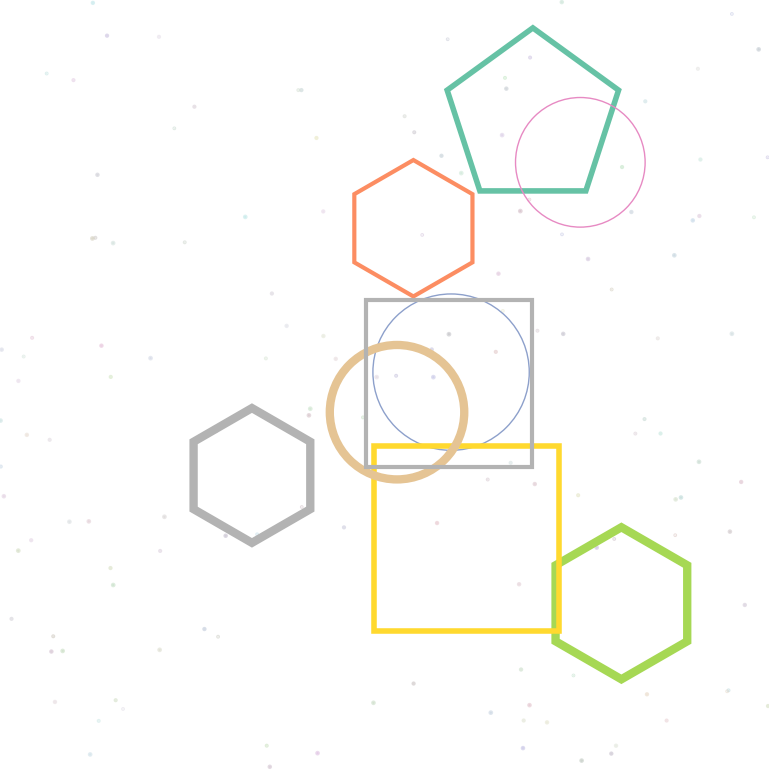[{"shape": "pentagon", "thickness": 2, "radius": 0.59, "center": [0.692, 0.847]}, {"shape": "hexagon", "thickness": 1.5, "radius": 0.44, "center": [0.537, 0.704]}, {"shape": "circle", "thickness": 0.5, "radius": 0.51, "center": [0.586, 0.517]}, {"shape": "circle", "thickness": 0.5, "radius": 0.42, "center": [0.754, 0.789]}, {"shape": "hexagon", "thickness": 3, "radius": 0.49, "center": [0.807, 0.217]}, {"shape": "square", "thickness": 2, "radius": 0.6, "center": [0.606, 0.301]}, {"shape": "circle", "thickness": 3, "radius": 0.44, "center": [0.516, 0.465]}, {"shape": "hexagon", "thickness": 3, "radius": 0.44, "center": [0.327, 0.383]}, {"shape": "square", "thickness": 1.5, "radius": 0.54, "center": [0.583, 0.502]}]